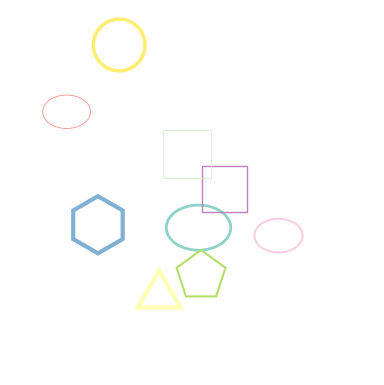[{"shape": "oval", "thickness": 2, "radius": 0.42, "center": [0.516, 0.409]}, {"shape": "triangle", "thickness": 3, "radius": 0.32, "center": [0.413, 0.233]}, {"shape": "oval", "thickness": 0.5, "radius": 0.31, "center": [0.173, 0.71]}, {"shape": "hexagon", "thickness": 3, "radius": 0.37, "center": [0.254, 0.416]}, {"shape": "pentagon", "thickness": 1.5, "radius": 0.33, "center": [0.522, 0.284]}, {"shape": "oval", "thickness": 1.5, "radius": 0.31, "center": [0.723, 0.388]}, {"shape": "square", "thickness": 1, "radius": 0.3, "center": [0.583, 0.51]}, {"shape": "square", "thickness": 0.5, "radius": 0.31, "center": [0.485, 0.599]}, {"shape": "circle", "thickness": 2.5, "radius": 0.34, "center": [0.31, 0.883]}]